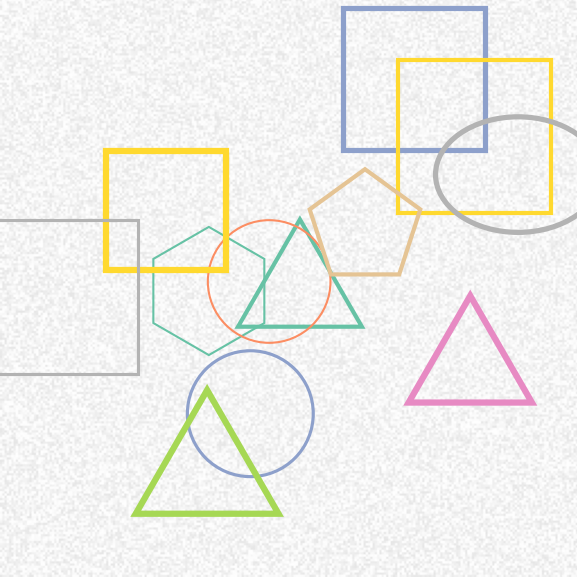[{"shape": "hexagon", "thickness": 1, "radius": 0.55, "center": [0.362, 0.495]}, {"shape": "triangle", "thickness": 2, "radius": 0.62, "center": [0.519, 0.495]}, {"shape": "circle", "thickness": 1, "radius": 0.53, "center": [0.466, 0.512]}, {"shape": "square", "thickness": 2.5, "radius": 0.61, "center": [0.717, 0.862]}, {"shape": "circle", "thickness": 1.5, "radius": 0.54, "center": [0.433, 0.283]}, {"shape": "triangle", "thickness": 3, "radius": 0.62, "center": [0.814, 0.364]}, {"shape": "triangle", "thickness": 3, "radius": 0.71, "center": [0.359, 0.181]}, {"shape": "square", "thickness": 3, "radius": 0.52, "center": [0.287, 0.635]}, {"shape": "square", "thickness": 2, "radius": 0.66, "center": [0.821, 0.763]}, {"shape": "pentagon", "thickness": 2, "radius": 0.5, "center": [0.632, 0.605]}, {"shape": "oval", "thickness": 2.5, "radius": 0.71, "center": [0.897, 0.697]}, {"shape": "square", "thickness": 1.5, "radius": 0.67, "center": [0.105, 0.485]}]